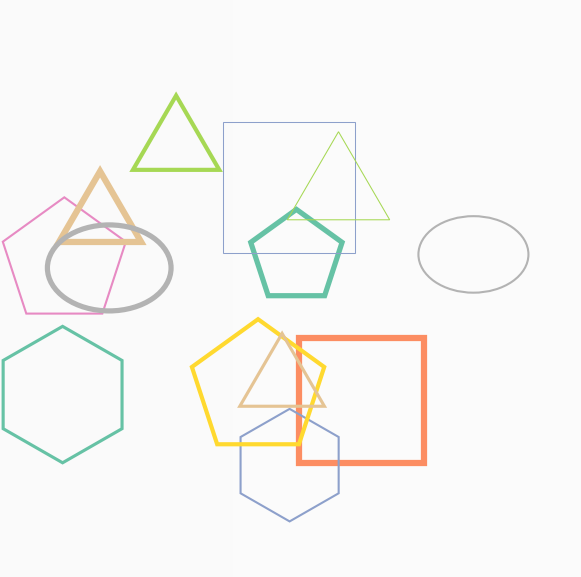[{"shape": "hexagon", "thickness": 1.5, "radius": 0.59, "center": [0.108, 0.316]}, {"shape": "pentagon", "thickness": 2.5, "radius": 0.41, "center": [0.51, 0.554]}, {"shape": "square", "thickness": 3, "radius": 0.54, "center": [0.622, 0.306]}, {"shape": "square", "thickness": 0.5, "radius": 0.57, "center": [0.497, 0.675]}, {"shape": "hexagon", "thickness": 1, "radius": 0.49, "center": [0.498, 0.194]}, {"shape": "pentagon", "thickness": 1, "radius": 0.56, "center": [0.111, 0.546]}, {"shape": "triangle", "thickness": 0.5, "radius": 0.51, "center": [0.582, 0.669]}, {"shape": "triangle", "thickness": 2, "radius": 0.43, "center": [0.303, 0.748]}, {"shape": "pentagon", "thickness": 2, "radius": 0.6, "center": [0.444, 0.327]}, {"shape": "triangle", "thickness": 3, "radius": 0.41, "center": [0.172, 0.621]}, {"shape": "triangle", "thickness": 1.5, "radius": 0.42, "center": [0.485, 0.338]}, {"shape": "oval", "thickness": 1, "radius": 0.47, "center": [0.815, 0.559]}, {"shape": "oval", "thickness": 2.5, "radius": 0.53, "center": [0.188, 0.535]}]